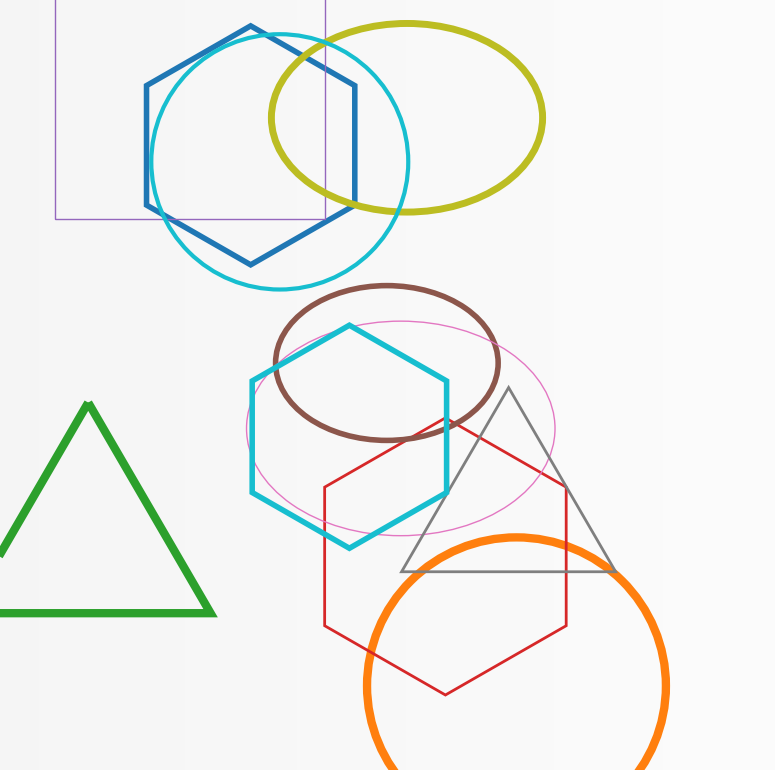[{"shape": "hexagon", "thickness": 2, "radius": 0.78, "center": [0.323, 0.811]}, {"shape": "circle", "thickness": 3, "radius": 0.96, "center": [0.666, 0.109]}, {"shape": "triangle", "thickness": 3, "radius": 0.91, "center": [0.114, 0.295]}, {"shape": "hexagon", "thickness": 1, "radius": 0.9, "center": [0.575, 0.277]}, {"shape": "square", "thickness": 0.5, "radius": 0.87, "center": [0.245, 0.889]}, {"shape": "oval", "thickness": 2, "radius": 0.72, "center": [0.499, 0.529]}, {"shape": "oval", "thickness": 0.5, "radius": 1.0, "center": [0.517, 0.444]}, {"shape": "triangle", "thickness": 1, "radius": 0.8, "center": [0.656, 0.337]}, {"shape": "oval", "thickness": 2.5, "radius": 0.87, "center": [0.525, 0.847]}, {"shape": "hexagon", "thickness": 2, "radius": 0.72, "center": [0.451, 0.433]}, {"shape": "circle", "thickness": 1.5, "radius": 0.83, "center": [0.361, 0.79]}]